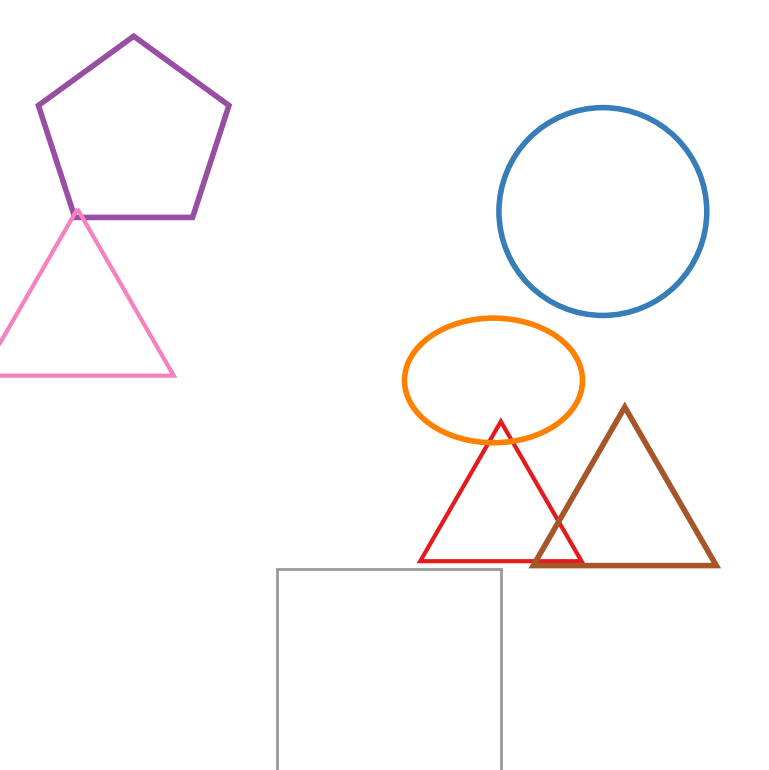[{"shape": "triangle", "thickness": 1.5, "radius": 0.6, "center": [0.65, 0.332]}, {"shape": "circle", "thickness": 2, "radius": 0.67, "center": [0.783, 0.725]}, {"shape": "pentagon", "thickness": 2, "radius": 0.65, "center": [0.174, 0.823]}, {"shape": "oval", "thickness": 2, "radius": 0.58, "center": [0.641, 0.506]}, {"shape": "triangle", "thickness": 2, "radius": 0.69, "center": [0.811, 0.334]}, {"shape": "triangle", "thickness": 1.5, "radius": 0.72, "center": [0.101, 0.584]}, {"shape": "square", "thickness": 1, "radius": 0.73, "center": [0.505, 0.115]}]